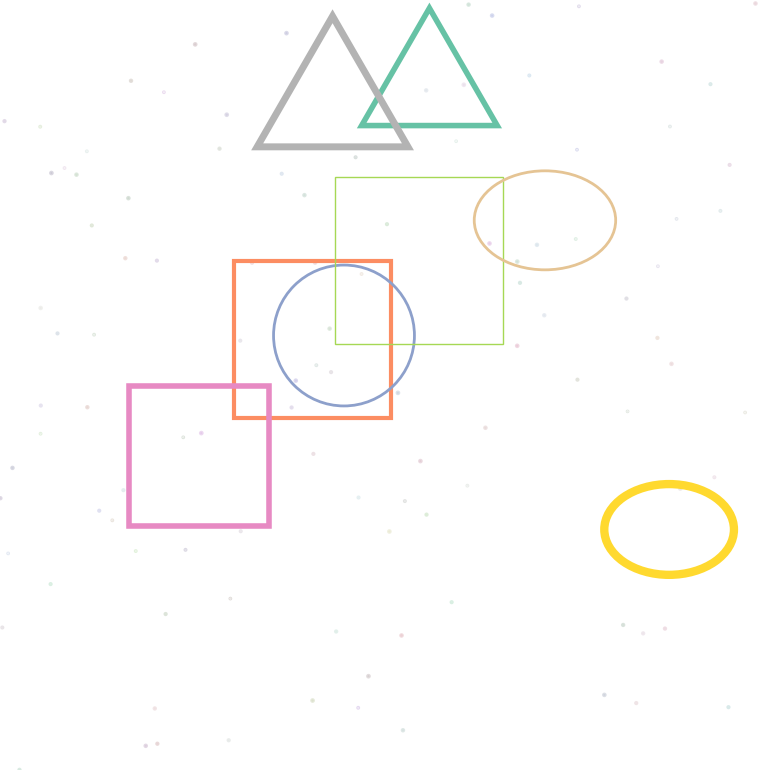[{"shape": "triangle", "thickness": 2, "radius": 0.51, "center": [0.558, 0.888]}, {"shape": "square", "thickness": 1.5, "radius": 0.51, "center": [0.406, 0.559]}, {"shape": "circle", "thickness": 1, "radius": 0.46, "center": [0.447, 0.564]}, {"shape": "square", "thickness": 2, "radius": 0.46, "center": [0.259, 0.408]}, {"shape": "square", "thickness": 0.5, "radius": 0.54, "center": [0.544, 0.662]}, {"shape": "oval", "thickness": 3, "radius": 0.42, "center": [0.869, 0.312]}, {"shape": "oval", "thickness": 1, "radius": 0.46, "center": [0.708, 0.714]}, {"shape": "triangle", "thickness": 2.5, "radius": 0.57, "center": [0.432, 0.866]}]